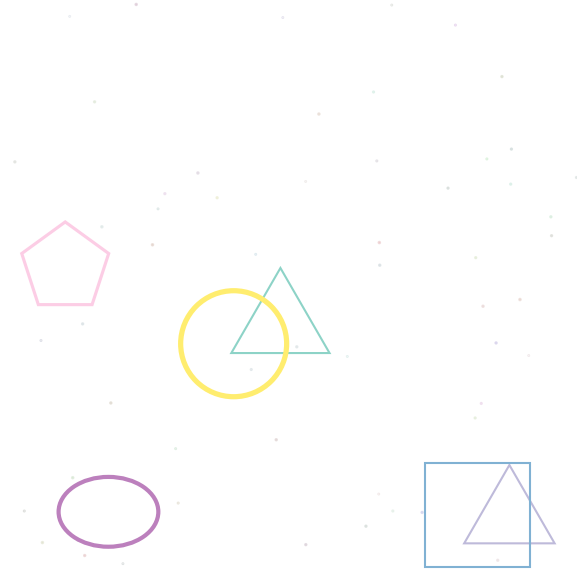[{"shape": "triangle", "thickness": 1, "radius": 0.49, "center": [0.486, 0.437]}, {"shape": "triangle", "thickness": 1, "radius": 0.45, "center": [0.882, 0.103]}, {"shape": "square", "thickness": 1, "radius": 0.45, "center": [0.827, 0.107]}, {"shape": "pentagon", "thickness": 1.5, "radius": 0.4, "center": [0.113, 0.536]}, {"shape": "oval", "thickness": 2, "radius": 0.43, "center": [0.188, 0.113]}, {"shape": "circle", "thickness": 2.5, "radius": 0.46, "center": [0.405, 0.404]}]